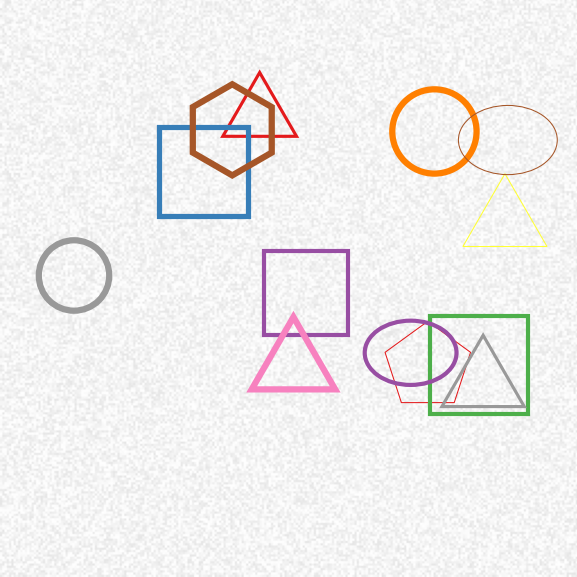[{"shape": "triangle", "thickness": 1.5, "radius": 0.37, "center": [0.45, 0.8]}, {"shape": "pentagon", "thickness": 0.5, "radius": 0.39, "center": [0.741, 0.365]}, {"shape": "square", "thickness": 2.5, "radius": 0.39, "center": [0.352, 0.702]}, {"shape": "square", "thickness": 2, "radius": 0.42, "center": [0.829, 0.367]}, {"shape": "square", "thickness": 2, "radius": 0.36, "center": [0.53, 0.491]}, {"shape": "oval", "thickness": 2, "radius": 0.4, "center": [0.711, 0.388]}, {"shape": "circle", "thickness": 3, "radius": 0.36, "center": [0.752, 0.771]}, {"shape": "triangle", "thickness": 0.5, "radius": 0.42, "center": [0.874, 0.614]}, {"shape": "oval", "thickness": 0.5, "radius": 0.43, "center": [0.879, 0.757]}, {"shape": "hexagon", "thickness": 3, "radius": 0.39, "center": [0.402, 0.774]}, {"shape": "triangle", "thickness": 3, "radius": 0.42, "center": [0.508, 0.367]}, {"shape": "triangle", "thickness": 1.5, "radius": 0.41, "center": [0.837, 0.336]}, {"shape": "circle", "thickness": 3, "radius": 0.3, "center": [0.128, 0.522]}]